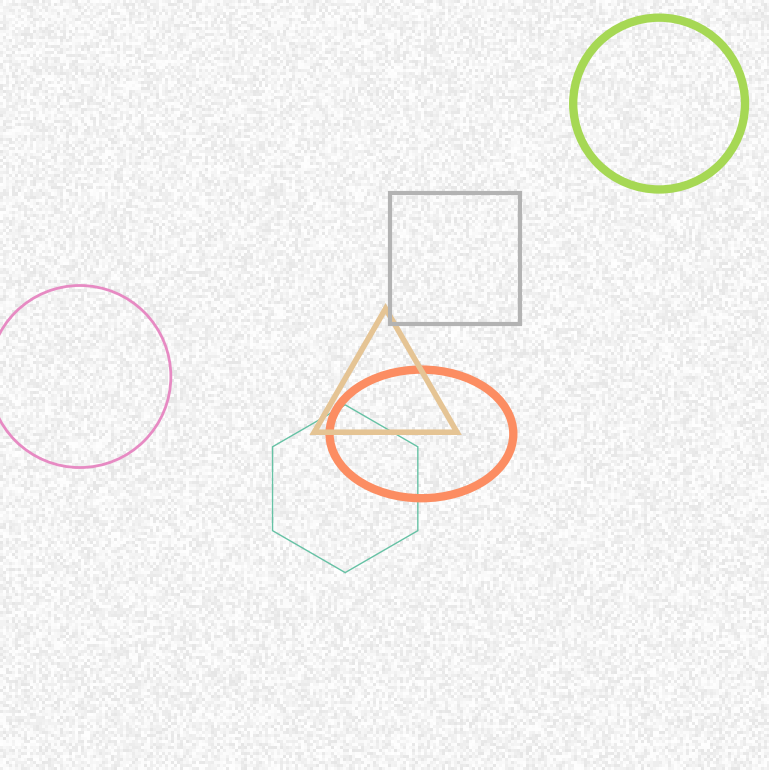[{"shape": "hexagon", "thickness": 0.5, "radius": 0.54, "center": [0.448, 0.365]}, {"shape": "oval", "thickness": 3, "radius": 0.6, "center": [0.547, 0.436]}, {"shape": "circle", "thickness": 1, "radius": 0.59, "center": [0.104, 0.511]}, {"shape": "circle", "thickness": 3, "radius": 0.56, "center": [0.856, 0.865]}, {"shape": "triangle", "thickness": 2, "radius": 0.54, "center": [0.501, 0.492]}, {"shape": "square", "thickness": 1.5, "radius": 0.42, "center": [0.591, 0.664]}]